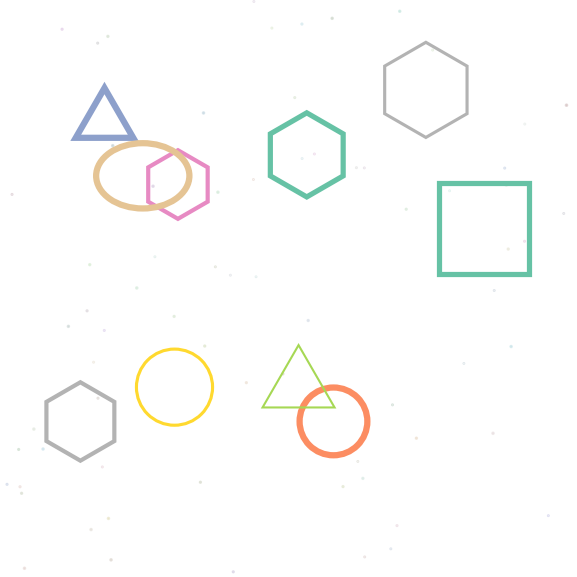[{"shape": "square", "thickness": 2.5, "radius": 0.39, "center": [0.838, 0.604]}, {"shape": "hexagon", "thickness": 2.5, "radius": 0.36, "center": [0.531, 0.731]}, {"shape": "circle", "thickness": 3, "radius": 0.29, "center": [0.577, 0.269]}, {"shape": "triangle", "thickness": 3, "radius": 0.29, "center": [0.181, 0.789]}, {"shape": "hexagon", "thickness": 2, "radius": 0.3, "center": [0.308, 0.68]}, {"shape": "triangle", "thickness": 1, "radius": 0.36, "center": [0.517, 0.33]}, {"shape": "circle", "thickness": 1.5, "radius": 0.33, "center": [0.302, 0.329]}, {"shape": "oval", "thickness": 3, "radius": 0.4, "center": [0.247, 0.695]}, {"shape": "hexagon", "thickness": 2, "radius": 0.34, "center": [0.139, 0.269]}, {"shape": "hexagon", "thickness": 1.5, "radius": 0.41, "center": [0.737, 0.843]}]